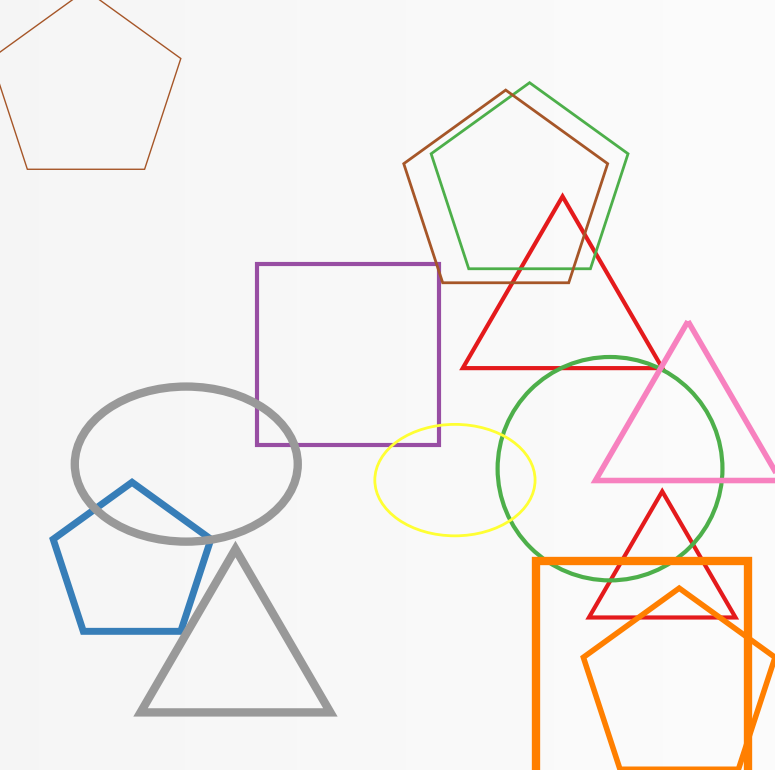[{"shape": "triangle", "thickness": 1.5, "radius": 0.55, "center": [0.854, 0.253]}, {"shape": "triangle", "thickness": 1.5, "radius": 0.74, "center": [0.726, 0.596]}, {"shape": "pentagon", "thickness": 2.5, "radius": 0.53, "center": [0.17, 0.267]}, {"shape": "pentagon", "thickness": 1, "radius": 0.67, "center": [0.683, 0.759]}, {"shape": "circle", "thickness": 1.5, "radius": 0.73, "center": [0.787, 0.391]}, {"shape": "square", "thickness": 1.5, "radius": 0.59, "center": [0.449, 0.54]}, {"shape": "pentagon", "thickness": 2, "radius": 0.65, "center": [0.876, 0.106]}, {"shape": "square", "thickness": 3, "radius": 0.68, "center": [0.828, 0.135]}, {"shape": "oval", "thickness": 1, "radius": 0.52, "center": [0.587, 0.376]}, {"shape": "pentagon", "thickness": 1, "radius": 0.69, "center": [0.653, 0.745]}, {"shape": "pentagon", "thickness": 0.5, "radius": 0.64, "center": [0.111, 0.884]}, {"shape": "triangle", "thickness": 2, "radius": 0.69, "center": [0.888, 0.445]}, {"shape": "oval", "thickness": 3, "radius": 0.72, "center": [0.24, 0.397]}, {"shape": "triangle", "thickness": 3, "radius": 0.71, "center": [0.304, 0.146]}]